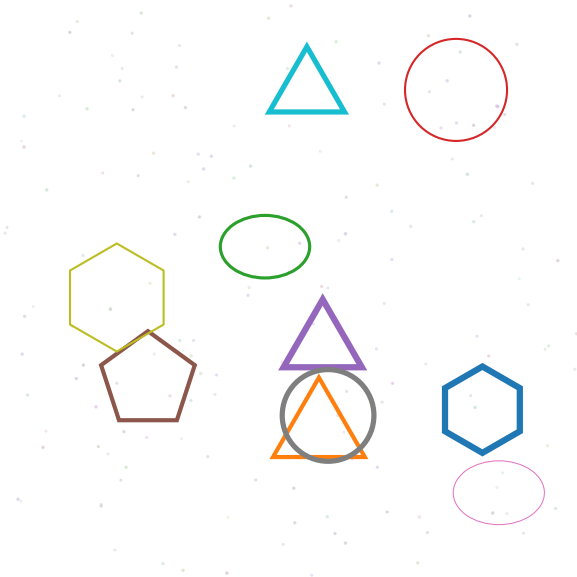[{"shape": "hexagon", "thickness": 3, "radius": 0.37, "center": [0.835, 0.29]}, {"shape": "triangle", "thickness": 2, "radius": 0.46, "center": [0.552, 0.254]}, {"shape": "oval", "thickness": 1.5, "radius": 0.39, "center": [0.459, 0.572]}, {"shape": "circle", "thickness": 1, "radius": 0.44, "center": [0.79, 0.843]}, {"shape": "triangle", "thickness": 3, "radius": 0.39, "center": [0.559, 0.402]}, {"shape": "pentagon", "thickness": 2, "radius": 0.43, "center": [0.256, 0.34]}, {"shape": "oval", "thickness": 0.5, "radius": 0.39, "center": [0.864, 0.146]}, {"shape": "circle", "thickness": 2.5, "radius": 0.4, "center": [0.568, 0.28]}, {"shape": "hexagon", "thickness": 1, "radius": 0.47, "center": [0.202, 0.484]}, {"shape": "triangle", "thickness": 2.5, "radius": 0.38, "center": [0.531, 0.843]}]